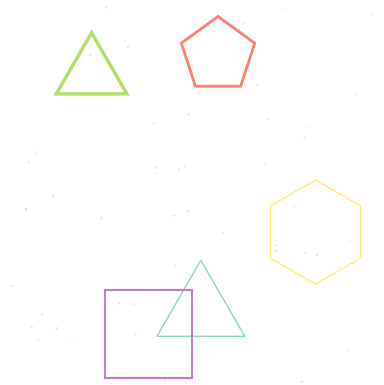[{"shape": "triangle", "thickness": 1, "radius": 0.66, "center": [0.522, 0.192]}, {"shape": "pentagon", "thickness": 2, "radius": 0.5, "center": [0.566, 0.857]}, {"shape": "triangle", "thickness": 2.5, "radius": 0.53, "center": [0.238, 0.809]}, {"shape": "square", "thickness": 1.5, "radius": 0.57, "center": [0.385, 0.133]}, {"shape": "hexagon", "thickness": 1, "radius": 0.68, "center": [0.819, 0.397]}]